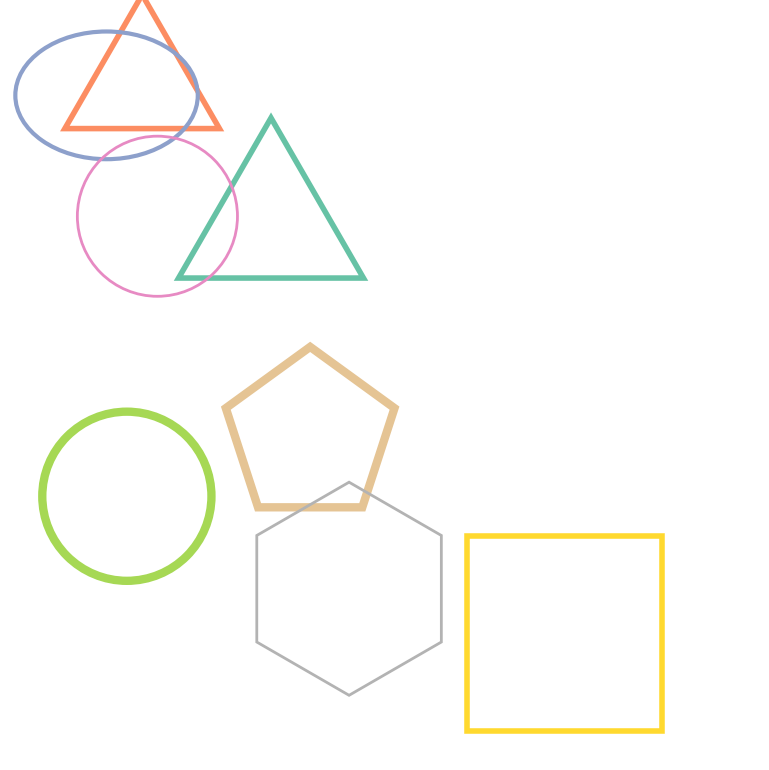[{"shape": "triangle", "thickness": 2, "radius": 0.69, "center": [0.352, 0.708]}, {"shape": "triangle", "thickness": 2, "radius": 0.58, "center": [0.185, 0.891]}, {"shape": "oval", "thickness": 1.5, "radius": 0.59, "center": [0.138, 0.876]}, {"shape": "circle", "thickness": 1, "radius": 0.52, "center": [0.204, 0.719]}, {"shape": "circle", "thickness": 3, "radius": 0.55, "center": [0.165, 0.356]}, {"shape": "square", "thickness": 2, "radius": 0.63, "center": [0.733, 0.178]}, {"shape": "pentagon", "thickness": 3, "radius": 0.58, "center": [0.403, 0.434]}, {"shape": "hexagon", "thickness": 1, "radius": 0.69, "center": [0.453, 0.235]}]